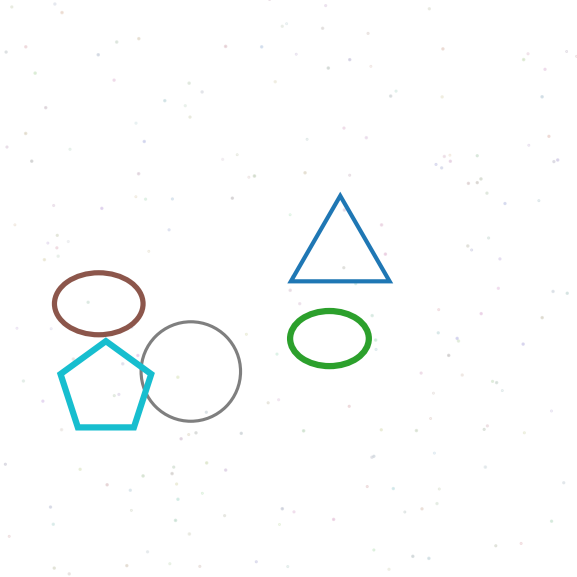[{"shape": "triangle", "thickness": 2, "radius": 0.49, "center": [0.589, 0.561]}, {"shape": "oval", "thickness": 3, "radius": 0.34, "center": [0.57, 0.413]}, {"shape": "oval", "thickness": 2.5, "radius": 0.38, "center": [0.171, 0.473]}, {"shape": "circle", "thickness": 1.5, "radius": 0.43, "center": [0.33, 0.356]}, {"shape": "pentagon", "thickness": 3, "radius": 0.41, "center": [0.183, 0.326]}]